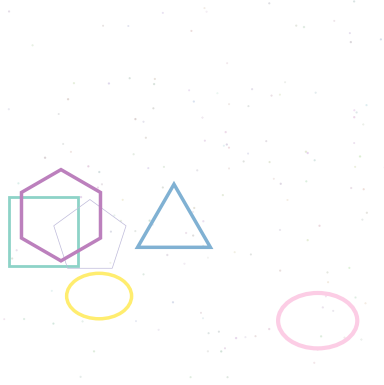[{"shape": "square", "thickness": 2, "radius": 0.45, "center": [0.113, 0.399]}, {"shape": "pentagon", "thickness": 0.5, "radius": 0.49, "center": [0.234, 0.383]}, {"shape": "triangle", "thickness": 2.5, "radius": 0.55, "center": [0.452, 0.412]}, {"shape": "oval", "thickness": 3, "radius": 0.51, "center": [0.825, 0.167]}, {"shape": "hexagon", "thickness": 2.5, "radius": 0.59, "center": [0.158, 0.441]}, {"shape": "oval", "thickness": 2.5, "radius": 0.42, "center": [0.257, 0.231]}]